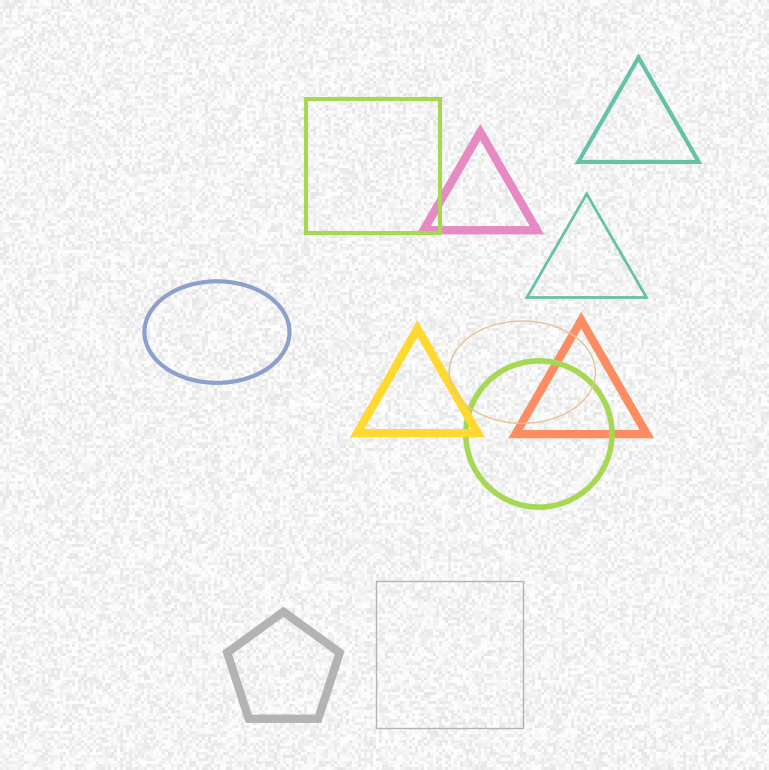[{"shape": "triangle", "thickness": 1, "radius": 0.45, "center": [0.762, 0.659]}, {"shape": "triangle", "thickness": 1.5, "radius": 0.45, "center": [0.829, 0.835]}, {"shape": "triangle", "thickness": 3, "radius": 0.49, "center": [0.755, 0.485]}, {"shape": "oval", "thickness": 1.5, "radius": 0.47, "center": [0.282, 0.569]}, {"shape": "triangle", "thickness": 3, "radius": 0.42, "center": [0.624, 0.744]}, {"shape": "square", "thickness": 1.5, "radius": 0.43, "center": [0.484, 0.785]}, {"shape": "circle", "thickness": 2, "radius": 0.47, "center": [0.7, 0.436]}, {"shape": "triangle", "thickness": 3, "radius": 0.45, "center": [0.542, 0.483]}, {"shape": "oval", "thickness": 0.5, "radius": 0.47, "center": [0.678, 0.517]}, {"shape": "square", "thickness": 0.5, "radius": 0.48, "center": [0.584, 0.15]}, {"shape": "pentagon", "thickness": 3, "radius": 0.38, "center": [0.368, 0.129]}]